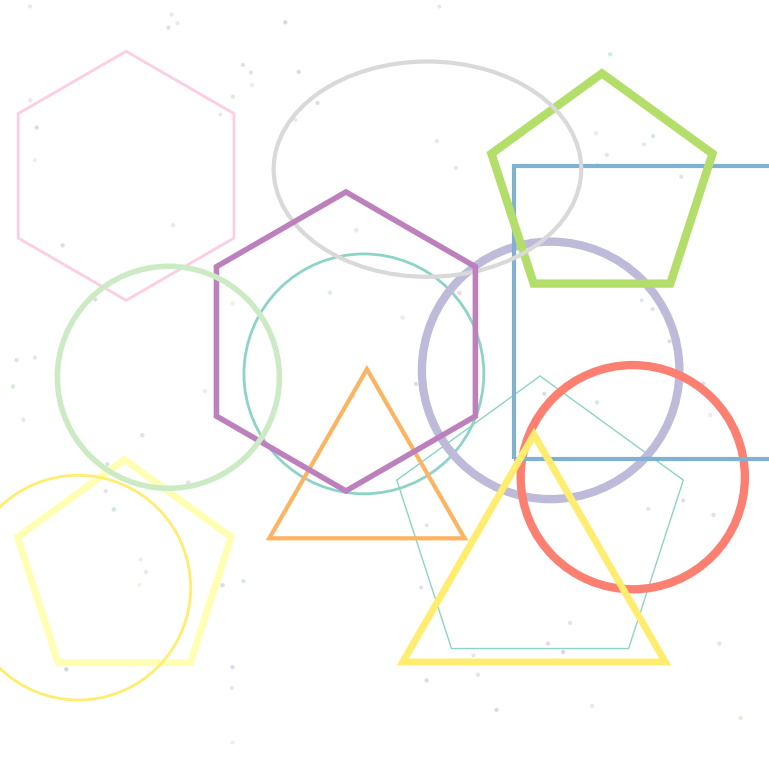[{"shape": "pentagon", "thickness": 0.5, "radius": 0.98, "center": [0.701, 0.316]}, {"shape": "circle", "thickness": 1, "radius": 0.78, "center": [0.473, 0.514]}, {"shape": "pentagon", "thickness": 2.5, "radius": 0.73, "center": [0.161, 0.257]}, {"shape": "circle", "thickness": 3, "radius": 0.84, "center": [0.715, 0.519]}, {"shape": "circle", "thickness": 3, "radius": 0.73, "center": [0.822, 0.38]}, {"shape": "square", "thickness": 1.5, "radius": 0.95, "center": [0.858, 0.595]}, {"shape": "triangle", "thickness": 1.5, "radius": 0.73, "center": [0.477, 0.374]}, {"shape": "pentagon", "thickness": 3, "radius": 0.75, "center": [0.782, 0.754]}, {"shape": "hexagon", "thickness": 1, "radius": 0.81, "center": [0.164, 0.772]}, {"shape": "oval", "thickness": 1.5, "radius": 1.0, "center": [0.555, 0.78]}, {"shape": "hexagon", "thickness": 2, "radius": 0.97, "center": [0.449, 0.557]}, {"shape": "circle", "thickness": 2, "radius": 0.72, "center": [0.219, 0.51]}, {"shape": "circle", "thickness": 1, "radius": 0.73, "center": [0.102, 0.237]}, {"shape": "triangle", "thickness": 2.5, "radius": 0.98, "center": [0.693, 0.239]}]